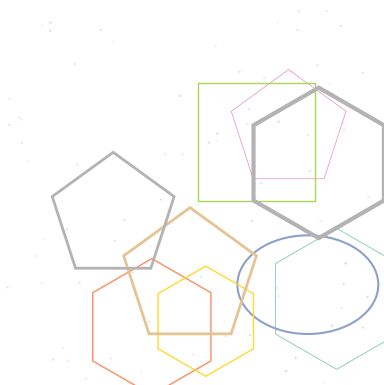[{"shape": "hexagon", "thickness": 0.5, "radius": 0.92, "center": [0.874, 0.224]}, {"shape": "hexagon", "thickness": 1, "radius": 0.89, "center": [0.394, 0.151]}, {"shape": "oval", "thickness": 1.5, "radius": 0.92, "center": [0.8, 0.261]}, {"shape": "pentagon", "thickness": 0.5, "radius": 0.78, "center": [0.75, 0.662]}, {"shape": "square", "thickness": 1, "radius": 0.76, "center": [0.667, 0.631]}, {"shape": "hexagon", "thickness": 1, "radius": 0.72, "center": [0.534, 0.166]}, {"shape": "pentagon", "thickness": 2, "radius": 0.91, "center": [0.494, 0.279]}, {"shape": "hexagon", "thickness": 3, "radius": 0.98, "center": [0.828, 0.577]}, {"shape": "pentagon", "thickness": 2, "radius": 0.83, "center": [0.294, 0.438]}]